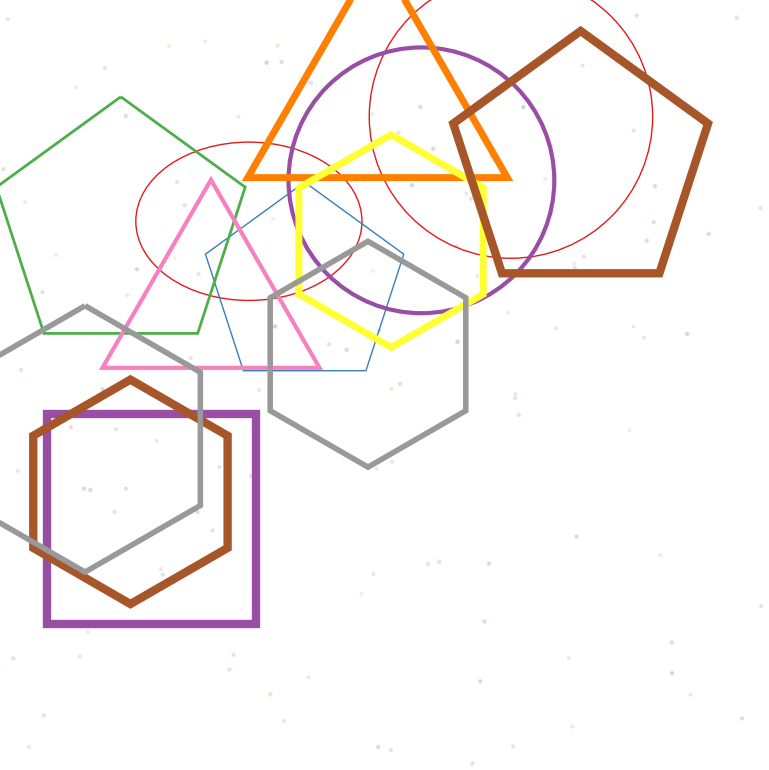[{"shape": "oval", "thickness": 0.5, "radius": 0.73, "center": [0.323, 0.713]}, {"shape": "circle", "thickness": 0.5, "radius": 0.92, "center": [0.664, 0.849]}, {"shape": "pentagon", "thickness": 0.5, "radius": 0.68, "center": [0.396, 0.628]}, {"shape": "pentagon", "thickness": 1, "radius": 0.85, "center": [0.157, 0.704]}, {"shape": "square", "thickness": 3, "radius": 0.68, "center": [0.197, 0.326]}, {"shape": "circle", "thickness": 1.5, "radius": 0.86, "center": [0.547, 0.766]}, {"shape": "triangle", "thickness": 2.5, "radius": 0.97, "center": [0.49, 0.867]}, {"shape": "hexagon", "thickness": 2.5, "radius": 0.69, "center": [0.508, 0.687]}, {"shape": "pentagon", "thickness": 3, "radius": 0.87, "center": [0.754, 0.786]}, {"shape": "hexagon", "thickness": 3, "radius": 0.73, "center": [0.169, 0.361]}, {"shape": "triangle", "thickness": 1.5, "radius": 0.81, "center": [0.274, 0.604]}, {"shape": "hexagon", "thickness": 2, "radius": 0.73, "center": [0.478, 0.54]}, {"shape": "hexagon", "thickness": 2, "radius": 0.86, "center": [0.11, 0.43]}]